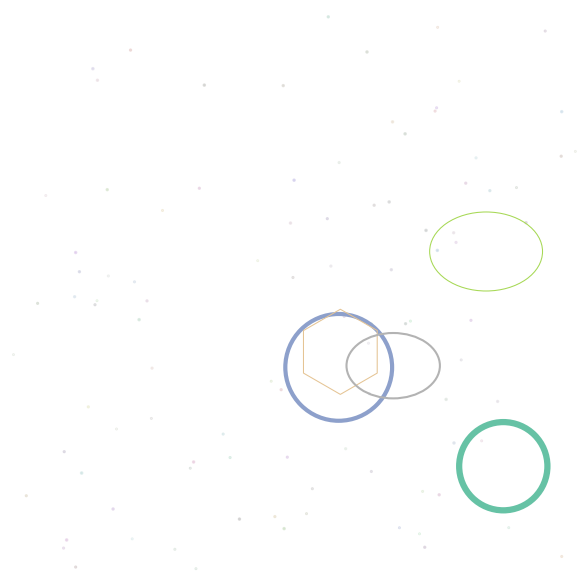[{"shape": "circle", "thickness": 3, "radius": 0.38, "center": [0.872, 0.192]}, {"shape": "circle", "thickness": 2, "radius": 0.46, "center": [0.587, 0.363]}, {"shape": "oval", "thickness": 0.5, "radius": 0.49, "center": [0.842, 0.564]}, {"shape": "hexagon", "thickness": 0.5, "radius": 0.37, "center": [0.589, 0.39]}, {"shape": "oval", "thickness": 1, "radius": 0.4, "center": [0.681, 0.366]}]